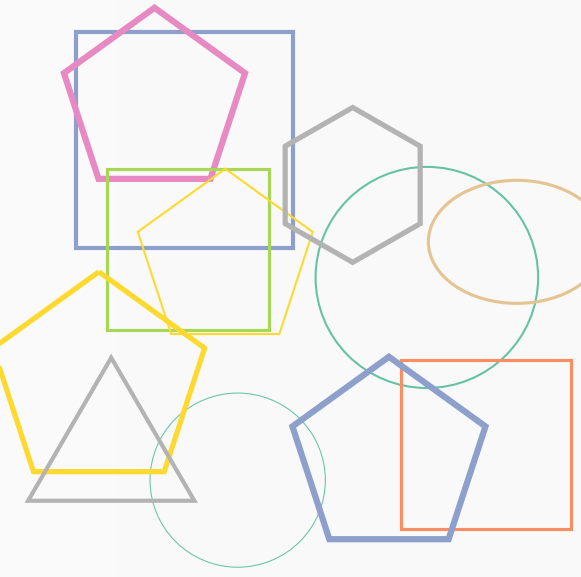[{"shape": "circle", "thickness": 1, "radius": 0.96, "center": [0.734, 0.519]}, {"shape": "circle", "thickness": 0.5, "radius": 0.75, "center": [0.409, 0.168]}, {"shape": "square", "thickness": 1.5, "radius": 0.73, "center": [0.837, 0.23]}, {"shape": "pentagon", "thickness": 3, "radius": 0.87, "center": [0.669, 0.207]}, {"shape": "square", "thickness": 2, "radius": 0.93, "center": [0.317, 0.757]}, {"shape": "pentagon", "thickness": 3, "radius": 0.82, "center": [0.266, 0.822]}, {"shape": "square", "thickness": 1.5, "radius": 0.7, "center": [0.323, 0.567]}, {"shape": "pentagon", "thickness": 2.5, "radius": 0.96, "center": [0.17, 0.337]}, {"shape": "pentagon", "thickness": 1, "radius": 0.79, "center": [0.388, 0.549]}, {"shape": "oval", "thickness": 1.5, "radius": 0.76, "center": [0.889, 0.58]}, {"shape": "hexagon", "thickness": 2.5, "radius": 0.67, "center": [0.607, 0.679]}, {"shape": "triangle", "thickness": 2, "radius": 0.83, "center": [0.191, 0.215]}]